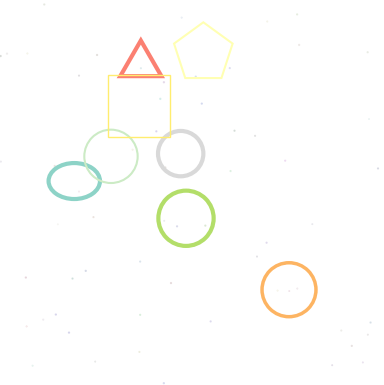[{"shape": "oval", "thickness": 3, "radius": 0.33, "center": [0.193, 0.53]}, {"shape": "pentagon", "thickness": 1.5, "radius": 0.4, "center": [0.528, 0.862]}, {"shape": "triangle", "thickness": 3, "radius": 0.31, "center": [0.366, 0.833]}, {"shape": "circle", "thickness": 2.5, "radius": 0.35, "center": [0.751, 0.247]}, {"shape": "circle", "thickness": 3, "radius": 0.36, "center": [0.483, 0.433]}, {"shape": "circle", "thickness": 3, "radius": 0.29, "center": [0.469, 0.601]}, {"shape": "circle", "thickness": 1.5, "radius": 0.35, "center": [0.288, 0.594]}, {"shape": "square", "thickness": 1, "radius": 0.4, "center": [0.361, 0.726]}]